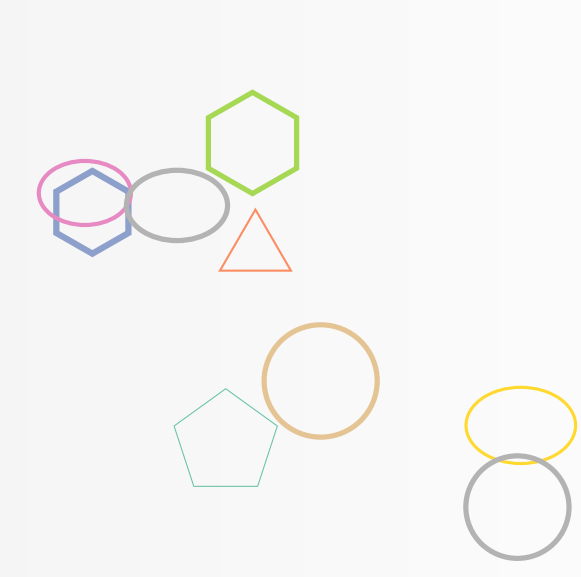[{"shape": "pentagon", "thickness": 0.5, "radius": 0.47, "center": [0.388, 0.233]}, {"shape": "triangle", "thickness": 1, "radius": 0.35, "center": [0.439, 0.566]}, {"shape": "hexagon", "thickness": 3, "radius": 0.36, "center": [0.159, 0.632]}, {"shape": "oval", "thickness": 2, "radius": 0.4, "center": [0.146, 0.665]}, {"shape": "hexagon", "thickness": 2.5, "radius": 0.44, "center": [0.434, 0.752]}, {"shape": "oval", "thickness": 1.5, "radius": 0.47, "center": [0.896, 0.262]}, {"shape": "circle", "thickness": 2.5, "radius": 0.49, "center": [0.552, 0.339]}, {"shape": "circle", "thickness": 2.5, "radius": 0.44, "center": [0.89, 0.121]}, {"shape": "oval", "thickness": 2.5, "radius": 0.43, "center": [0.305, 0.643]}]